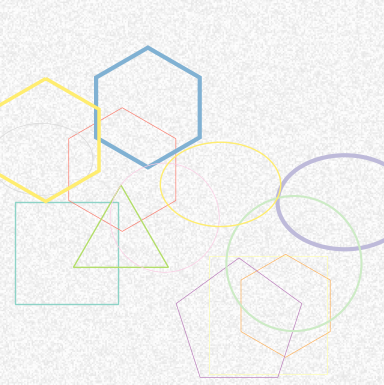[{"shape": "square", "thickness": 1, "radius": 0.67, "center": [0.172, 0.343]}, {"shape": "square", "thickness": 0.5, "radius": 0.77, "center": [0.696, 0.182]}, {"shape": "oval", "thickness": 3, "radius": 0.87, "center": [0.895, 0.475]}, {"shape": "hexagon", "thickness": 0.5, "radius": 0.8, "center": [0.318, 0.56]}, {"shape": "hexagon", "thickness": 3, "radius": 0.78, "center": [0.384, 0.721]}, {"shape": "hexagon", "thickness": 0.5, "radius": 0.67, "center": [0.742, 0.206]}, {"shape": "triangle", "thickness": 1, "radius": 0.71, "center": [0.314, 0.377]}, {"shape": "circle", "thickness": 0.5, "radius": 0.71, "center": [0.428, 0.435]}, {"shape": "oval", "thickness": 0.5, "radius": 0.67, "center": [0.108, 0.586]}, {"shape": "pentagon", "thickness": 0.5, "radius": 0.86, "center": [0.621, 0.158]}, {"shape": "circle", "thickness": 1.5, "radius": 0.88, "center": [0.763, 0.315]}, {"shape": "oval", "thickness": 1, "radius": 0.78, "center": [0.573, 0.521]}, {"shape": "hexagon", "thickness": 2.5, "radius": 0.8, "center": [0.119, 0.636]}]